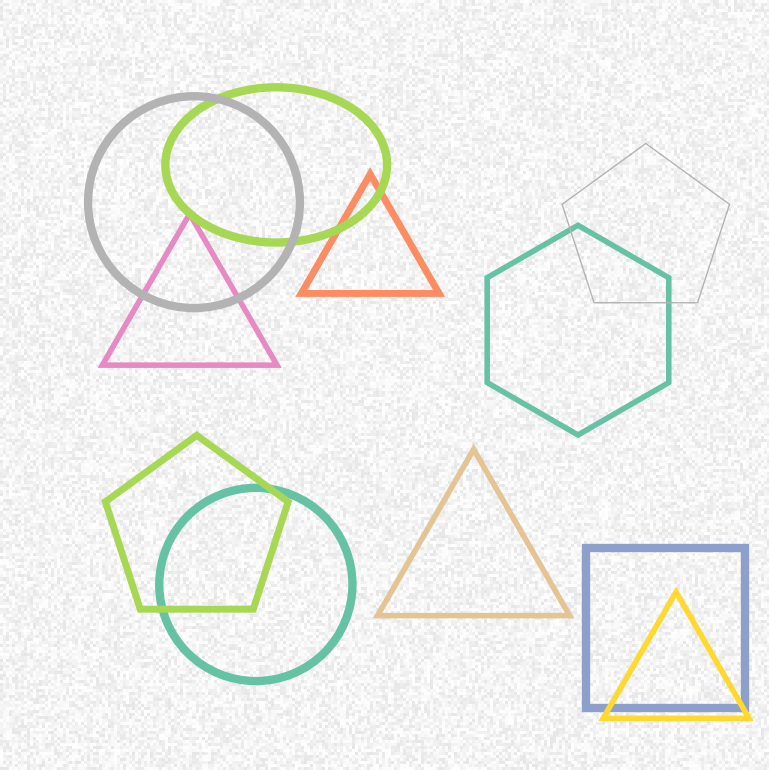[{"shape": "hexagon", "thickness": 2, "radius": 0.68, "center": [0.751, 0.571]}, {"shape": "circle", "thickness": 3, "radius": 0.63, "center": [0.332, 0.241]}, {"shape": "triangle", "thickness": 2.5, "radius": 0.52, "center": [0.481, 0.671]}, {"shape": "square", "thickness": 3, "radius": 0.52, "center": [0.864, 0.184]}, {"shape": "triangle", "thickness": 2, "radius": 0.65, "center": [0.246, 0.591]}, {"shape": "pentagon", "thickness": 2.5, "radius": 0.62, "center": [0.256, 0.31]}, {"shape": "oval", "thickness": 3, "radius": 0.72, "center": [0.359, 0.786]}, {"shape": "triangle", "thickness": 2, "radius": 0.55, "center": [0.878, 0.122]}, {"shape": "triangle", "thickness": 2, "radius": 0.72, "center": [0.615, 0.273]}, {"shape": "circle", "thickness": 3, "radius": 0.69, "center": [0.252, 0.737]}, {"shape": "pentagon", "thickness": 0.5, "radius": 0.57, "center": [0.839, 0.699]}]